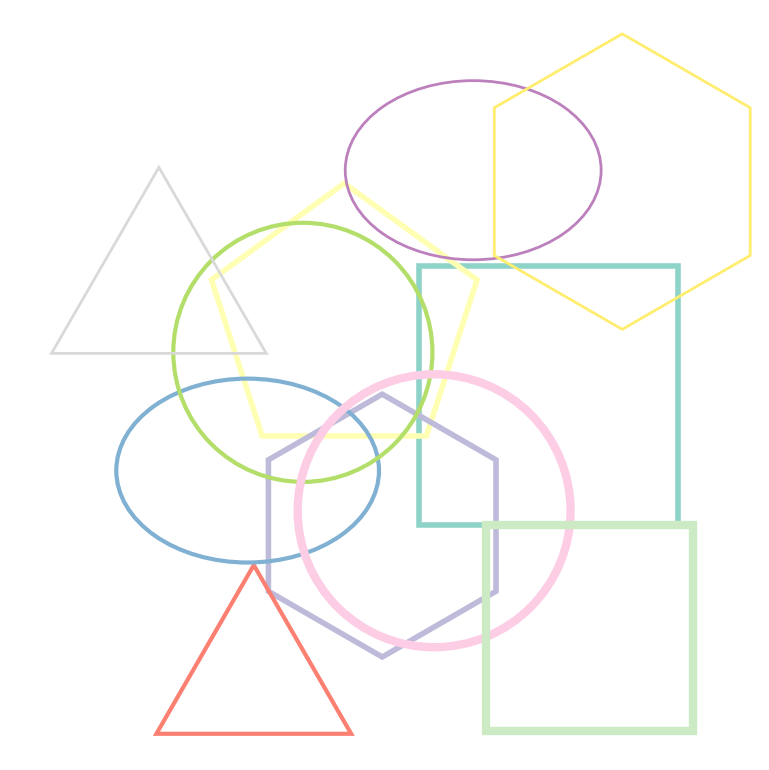[{"shape": "square", "thickness": 2, "radius": 0.84, "center": [0.713, 0.486]}, {"shape": "pentagon", "thickness": 2, "radius": 0.91, "center": [0.447, 0.581]}, {"shape": "hexagon", "thickness": 2, "radius": 0.85, "center": [0.496, 0.317]}, {"shape": "triangle", "thickness": 1.5, "radius": 0.73, "center": [0.33, 0.12]}, {"shape": "oval", "thickness": 1.5, "radius": 0.85, "center": [0.322, 0.389]}, {"shape": "circle", "thickness": 1.5, "radius": 0.84, "center": [0.393, 0.542]}, {"shape": "circle", "thickness": 3, "radius": 0.89, "center": [0.564, 0.337]}, {"shape": "triangle", "thickness": 1, "radius": 0.81, "center": [0.206, 0.622]}, {"shape": "oval", "thickness": 1, "radius": 0.83, "center": [0.615, 0.779]}, {"shape": "square", "thickness": 3, "radius": 0.67, "center": [0.765, 0.185]}, {"shape": "hexagon", "thickness": 1, "radius": 0.96, "center": [0.808, 0.764]}]